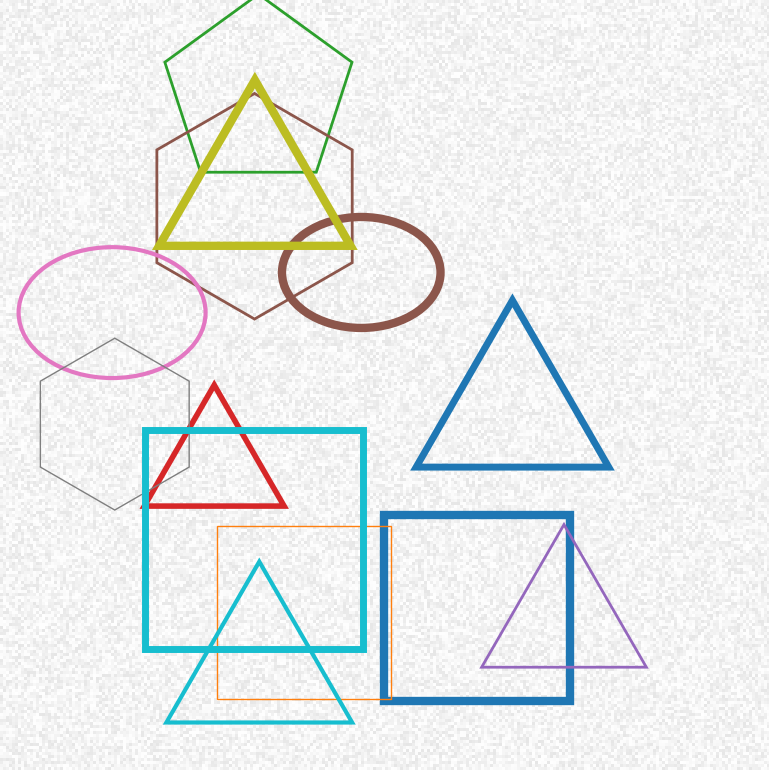[{"shape": "square", "thickness": 3, "radius": 0.6, "center": [0.619, 0.211]}, {"shape": "triangle", "thickness": 2.5, "radius": 0.72, "center": [0.666, 0.466]}, {"shape": "square", "thickness": 0.5, "radius": 0.56, "center": [0.395, 0.204]}, {"shape": "pentagon", "thickness": 1, "radius": 0.64, "center": [0.336, 0.88]}, {"shape": "triangle", "thickness": 2, "radius": 0.52, "center": [0.278, 0.395]}, {"shape": "triangle", "thickness": 1, "radius": 0.62, "center": [0.732, 0.195]}, {"shape": "hexagon", "thickness": 1, "radius": 0.73, "center": [0.331, 0.732]}, {"shape": "oval", "thickness": 3, "radius": 0.51, "center": [0.469, 0.646]}, {"shape": "oval", "thickness": 1.5, "radius": 0.61, "center": [0.146, 0.594]}, {"shape": "hexagon", "thickness": 0.5, "radius": 0.56, "center": [0.149, 0.449]}, {"shape": "triangle", "thickness": 3, "radius": 0.72, "center": [0.331, 0.752]}, {"shape": "triangle", "thickness": 1.5, "radius": 0.7, "center": [0.337, 0.131]}, {"shape": "square", "thickness": 2.5, "radius": 0.71, "center": [0.33, 0.3]}]